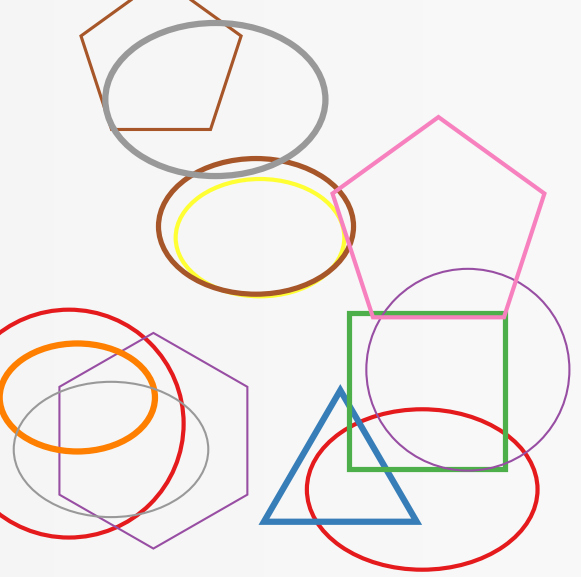[{"shape": "circle", "thickness": 2, "radius": 0.99, "center": [0.119, 0.266]}, {"shape": "oval", "thickness": 2, "radius": 0.99, "center": [0.726, 0.152]}, {"shape": "triangle", "thickness": 3, "radius": 0.76, "center": [0.585, 0.172]}, {"shape": "square", "thickness": 2.5, "radius": 0.67, "center": [0.734, 0.322]}, {"shape": "circle", "thickness": 1, "radius": 0.87, "center": [0.805, 0.359]}, {"shape": "hexagon", "thickness": 1, "radius": 0.93, "center": [0.264, 0.236]}, {"shape": "oval", "thickness": 3, "radius": 0.67, "center": [0.133, 0.311]}, {"shape": "oval", "thickness": 2, "radius": 0.73, "center": [0.447, 0.588]}, {"shape": "oval", "thickness": 2.5, "radius": 0.84, "center": [0.44, 0.607]}, {"shape": "pentagon", "thickness": 1.5, "radius": 0.72, "center": [0.277, 0.892]}, {"shape": "pentagon", "thickness": 2, "radius": 0.96, "center": [0.754, 0.605]}, {"shape": "oval", "thickness": 3, "radius": 0.95, "center": [0.371, 0.827]}, {"shape": "oval", "thickness": 1, "radius": 0.84, "center": [0.191, 0.221]}]